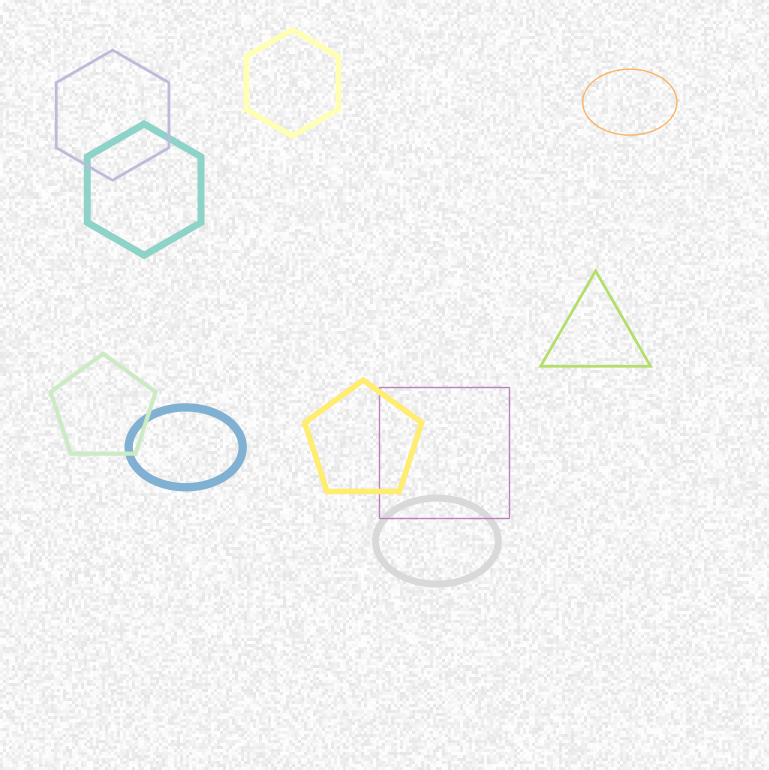[{"shape": "hexagon", "thickness": 2.5, "radius": 0.43, "center": [0.187, 0.754]}, {"shape": "hexagon", "thickness": 2, "radius": 0.35, "center": [0.38, 0.892]}, {"shape": "hexagon", "thickness": 1, "radius": 0.42, "center": [0.146, 0.85]}, {"shape": "oval", "thickness": 3, "radius": 0.37, "center": [0.241, 0.419]}, {"shape": "oval", "thickness": 0.5, "radius": 0.31, "center": [0.818, 0.867]}, {"shape": "triangle", "thickness": 1, "radius": 0.41, "center": [0.774, 0.566]}, {"shape": "oval", "thickness": 2.5, "radius": 0.4, "center": [0.567, 0.297]}, {"shape": "square", "thickness": 0.5, "radius": 0.42, "center": [0.576, 0.412]}, {"shape": "pentagon", "thickness": 1.5, "radius": 0.36, "center": [0.134, 0.469]}, {"shape": "pentagon", "thickness": 2, "radius": 0.4, "center": [0.472, 0.426]}]